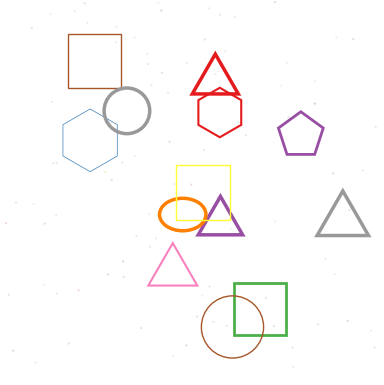[{"shape": "triangle", "thickness": 2.5, "radius": 0.35, "center": [0.559, 0.791]}, {"shape": "hexagon", "thickness": 1.5, "radius": 0.32, "center": [0.571, 0.708]}, {"shape": "hexagon", "thickness": 0.5, "radius": 0.41, "center": [0.234, 0.636]}, {"shape": "square", "thickness": 2, "radius": 0.34, "center": [0.675, 0.198]}, {"shape": "triangle", "thickness": 2.5, "radius": 0.33, "center": [0.573, 0.423]}, {"shape": "pentagon", "thickness": 2, "radius": 0.31, "center": [0.781, 0.648]}, {"shape": "oval", "thickness": 2.5, "radius": 0.3, "center": [0.475, 0.443]}, {"shape": "square", "thickness": 1, "radius": 0.36, "center": [0.527, 0.5]}, {"shape": "circle", "thickness": 1, "radius": 0.4, "center": [0.604, 0.151]}, {"shape": "square", "thickness": 1, "radius": 0.35, "center": [0.246, 0.841]}, {"shape": "triangle", "thickness": 1.5, "radius": 0.37, "center": [0.449, 0.295]}, {"shape": "triangle", "thickness": 2.5, "radius": 0.39, "center": [0.89, 0.427]}, {"shape": "circle", "thickness": 2.5, "radius": 0.3, "center": [0.33, 0.712]}]